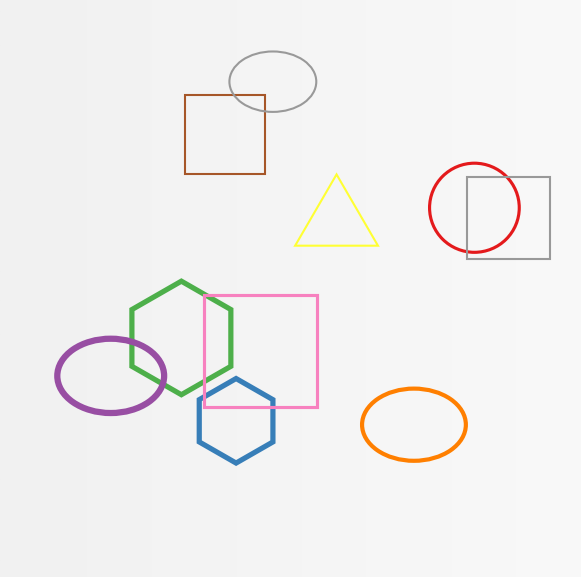[{"shape": "circle", "thickness": 1.5, "radius": 0.39, "center": [0.816, 0.639]}, {"shape": "hexagon", "thickness": 2.5, "radius": 0.37, "center": [0.406, 0.27]}, {"shape": "hexagon", "thickness": 2.5, "radius": 0.49, "center": [0.312, 0.414]}, {"shape": "oval", "thickness": 3, "radius": 0.46, "center": [0.19, 0.348]}, {"shape": "oval", "thickness": 2, "radius": 0.45, "center": [0.712, 0.264]}, {"shape": "triangle", "thickness": 1, "radius": 0.41, "center": [0.579, 0.615]}, {"shape": "square", "thickness": 1, "radius": 0.34, "center": [0.387, 0.766]}, {"shape": "square", "thickness": 1.5, "radius": 0.49, "center": [0.448, 0.391]}, {"shape": "oval", "thickness": 1, "radius": 0.37, "center": [0.469, 0.858]}, {"shape": "square", "thickness": 1, "radius": 0.35, "center": [0.875, 0.621]}]